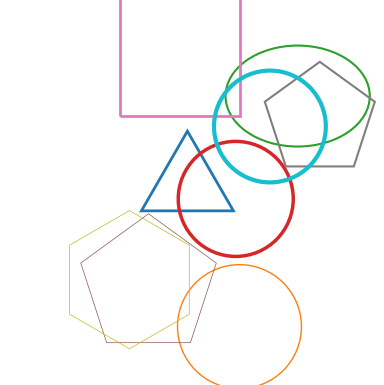[{"shape": "triangle", "thickness": 2, "radius": 0.69, "center": [0.487, 0.521]}, {"shape": "circle", "thickness": 1, "radius": 0.8, "center": [0.622, 0.152]}, {"shape": "oval", "thickness": 1.5, "radius": 0.94, "center": [0.773, 0.751]}, {"shape": "circle", "thickness": 2.5, "radius": 0.75, "center": [0.612, 0.483]}, {"shape": "pentagon", "thickness": 0.5, "radius": 0.93, "center": [0.386, 0.26]}, {"shape": "square", "thickness": 2, "radius": 0.78, "center": [0.468, 0.853]}, {"shape": "pentagon", "thickness": 1.5, "radius": 0.75, "center": [0.831, 0.689]}, {"shape": "hexagon", "thickness": 0.5, "radius": 0.9, "center": [0.336, 0.274]}, {"shape": "circle", "thickness": 3, "radius": 0.73, "center": [0.701, 0.671]}]